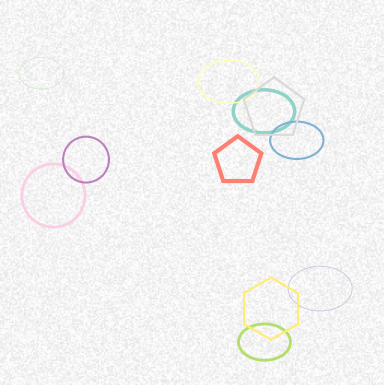[{"shape": "oval", "thickness": 2.5, "radius": 0.4, "center": [0.686, 0.711]}, {"shape": "oval", "thickness": 1, "radius": 0.4, "center": [0.594, 0.788]}, {"shape": "oval", "thickness": 0.5, "radius": 0.42, "center": [0.832, 0.25]}, {"shape": "pentagon", "thickness": 3, "radius": 0.32, "center": [0.618, 0.582]}, {"shape": "oval", "thickness": 1.5, "radius": 0.35, "center": [0.771, 0.636]}, {"shape": "oval", "thickness": 2, "radius": 0.34, "center": [0.687, 0.111]}, {"shape": "circle", "thickness": 2, "radius": 0.41, "center": [0.139, 0.492]}, {"shape": "pentagon", "thickness": 1.5, "radius": 0.41, "center": [0.712, 0.717]}, {"shape": "circle", "thickness": 1.5, "radius": 0.3, "center": [0.223, 0.585]}, {"shape": "oval", "thickness": 0.5, "radius": 0.29, "center": [0.107, 0.81]}, {"shape": "hexagon", "thickness": 1.5, "radius": 0.4, "center": [0.704, 0.198]}]